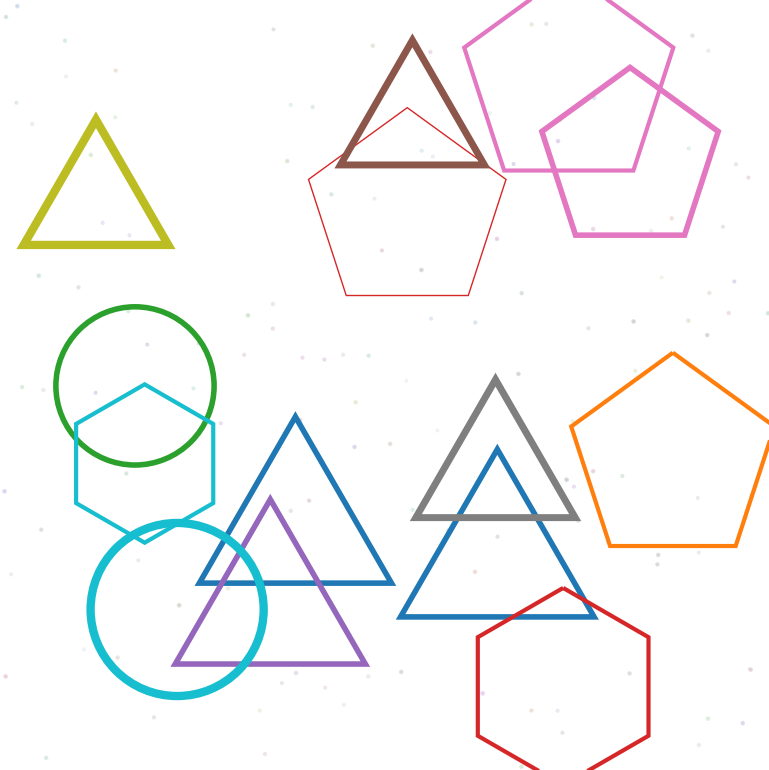[{"shape": "triangle", "thickness": 2, "radius": 0.73, "center": [0.646, 0.271]}, {"shape": "triangle", "thickness": 2, "radius": 0.72, "center": [0.384, 0.315]}, {"shape": "pentagon", "thickness": 1.5, "radius": 0.69, "center": [0.874, 0.403]}, {"shape": "circle", "thickness": 2, "radius": 0.51, "center": [0.175, 0.499]}, {"shape": "hexagon", "thickness": 1.5, "radius": 0.64, "center": [0.731, 0.108]}, {"shape": "pentagon", "thickness": 0.5, "radius": 0.67, "center": [0.529, 0.725]}, {"shape": "triangle", "thickness": 2, "radius": 0.71, "center": [0.351, 0.209]}, {"shape": "triangle", "thickness": 2.5, "radius": 0.54, "center": [0.536, 0.84]}, {"shape": "pentagon", "thickness": 2, "radius": 0.6, "center": [0.818, 0.792]}, {"shape": "pentagon", "thickness": 1.5, "radius": 0.71, "center": [0.739, 0.894]}, {"shape": "triangle", "thickness": 2.5, "radius": 0.6, "center": [0.644, 0.388]}, {"shape": "triangle", "thickness": 3, "radius": 0.54, "center": [0.125, 0.736]}, {"shape": "circle", "thickness": 3, "radius": 0.56, "center": [0.23, 0.208]}, {"shape": "hexagon", "thickness": 1.5, "radius": 0.51, "center": [0.188, 0.398]}]